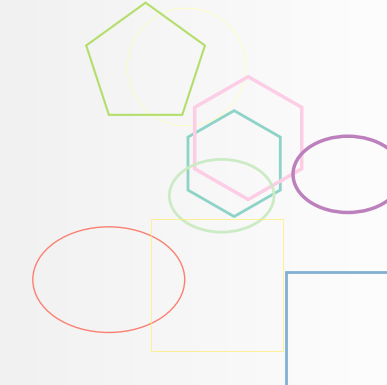[{"shape": "hexagon", "thickness": 2, "radius": 0.69, "center": [0.604, 0.575]}, {"shape": "circle", "thickness": 0.5, "radius": 0.76, "center": [0.481, 0.826]}, {"shape": "oval", "thickness": 1, "radius": 0.98, "center": [0.281, 0.274]}, {"shape": "square", "thickness": 2, "radius": 0.78, "center": [0.893, 0.138]}, {"shape": "pentagon", "thickness": 1.5, "radius": 0.81, "center": [0.376, 0.832]}, {"shape": "hexagon", "thickness": 2.5, "radius": 0.8, "center": [0.641, 0.641]}, {"shape": "oval", "thickness": 2.5, "radius": 0.71, "center": [0.898, 0.547]}, {"shape": "oval", "thickness": 2, "radius": 0.67, "center": [0.572, 0.492]}, {"shape": "square", "thickness": 0.5, "radius": 0.85, "center": [0.56, 0.261]}]